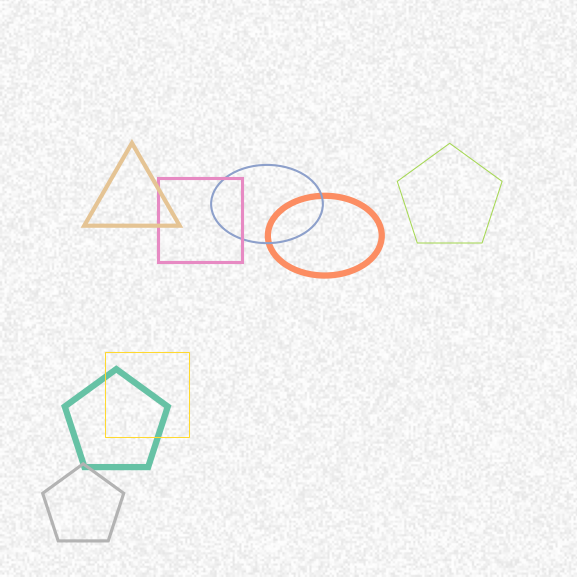[{"shape": "pentagon", "thickness": 3, "radius": 0.47, "center": [0.201, 0.266]}, {"shape": "oval", "thickness": 3, "radius": 0.49, "center": [0.562, 0.591]}, {"shape": "oval", "thickness": 1, "radius": 0.48, "center": [0.462, 0.646]}, {"shape": "square", "thickness": 1.5, "radius": 0.36, "center": [0.346, 0.618]}, {"shape": "pentagon", "thickness": 0.5, "radius": 0.48, "center": [0.779, 0.656]}, {"shape": "square", "thickness": 0.5, "radius": 0.37, "center": [0.255, 0.317]}, {"shape": "triangle", "thickness": 2, "radius": 0.48, "center": [0.228, 0.656]}, {"shape": "pentagon", "thickness": 1.5, "radius": 0.37, "center": [0.144, 0.122]}]